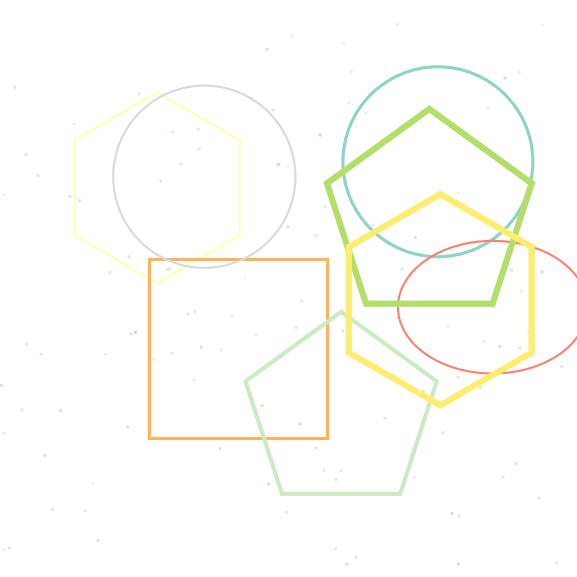[{"shape": "circle", "thickness": 1.5, "radius": 0.82, "center": [0.758, 0.719]}, {"shape": "hexagon", "thickness": 1, "radius": 0.83, "center": [0.272, 0.674]}, {"shape": "oval", "thickness": 1, "radius": 0.82, "center": [0.853, 0.467]}, {"shape": "square", "thickness": 1.5, "radius": 0.77, "center": [0.412, 0.396]}, {"shape": "pentagon", "thickness": 3, "radius": 0.93, "center": [0.743, 0.624]}, {"shape": "circle", "thickness": 1, "radius": 0.79, "center": [0.354, 0.693]}, {"shape": "pentagon", "thickness": 2, "radius": 0.87, "center": [0.591, 0.285]}, {"shape": "hexagon", "thickness": 3, "radius": 0.91, "center": [0.762, 0.48]}]